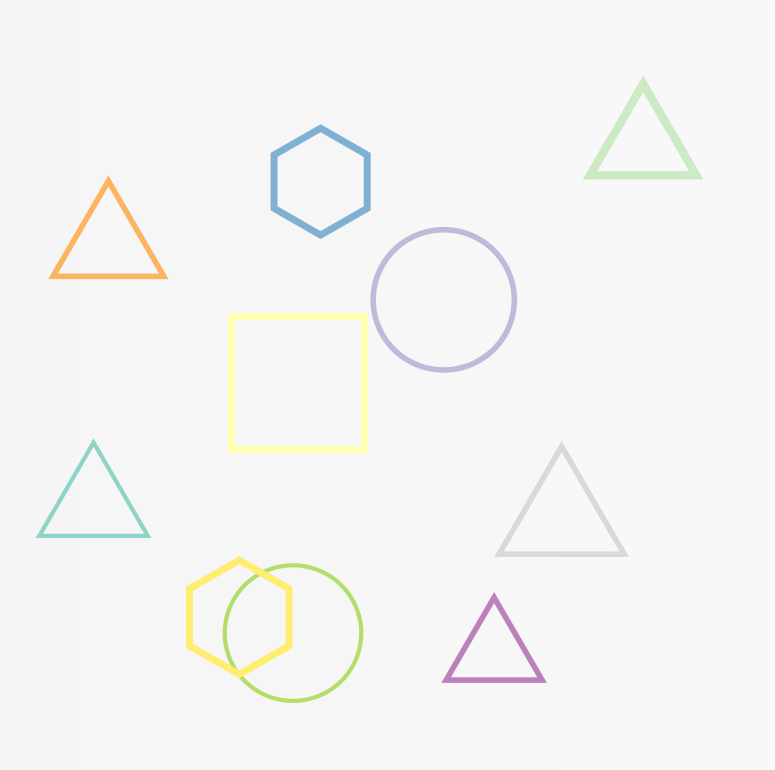[{"shape": "triangle", "thickness": 1.5, "radius": 0.4, "center": [0.121, 0.345]}, {"shape": "square", "thickness": 2.5, "radius": 0.43, "center": [0.384, 0.503]}, {"shape": "circle", "thickness": 2, "radius": 0.46, "center": [0.573, 0.611]}, {"shape": "hexagon", "thickness": 2.5, "radius": 0.35, "center": [0.414, 0.764]}, {"shape": "triangle", "thickness": 2, "radius": 0.41, "center": [0.14, 0.682]}, {"shape": "circle", "thickness": 1.5, "radius": 0.44, "center": [0.378, 0.178]}, {"shape": "triangle", "thickness": 2, "radius": 0.47, "center": [0.725, 0.327]}, {"shape": "triangle", "thickness": 2, "radius": 0.36, "center": [0.638, 0.153]}, {"shape": "triangle", "thickness": 3, "radius": 0.4, "center": [0.83, 0.812]}, {"shape": "hexagon", "thickness": 2.5, "radius": 0.37, "center": [0.309, 0.198]}]